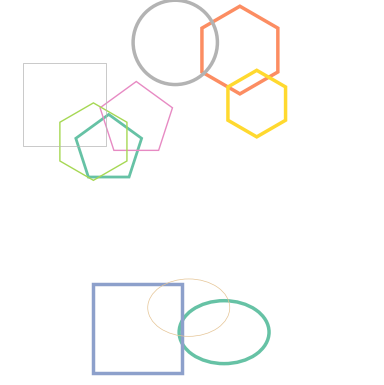[{"shape": "oval", "thickness": 2.5, "radius": 0.58, "center": [0.582, 0.137]}, {"shape": "pentagon", "thickness": 2, "radius": 0.45, "center": [0.282, 0.613]}, {"shape": "hexagon", "thickness": 2.5, "radius": 0.57, "center": [0.623, 0.87]}, {"shape": "square", "thickness": 2.5, "radius": 0.58, "center": [0.357, 0.147]}, {"shape": "pentagon", "thickness": 1, "radius": 0.49, "center": [0.354, 0.689]}, {"shape": "hexagon", "thickness": 1, "radius": 0.5, "center": [0.243, 0.632]}, {"shape": "hexagon", "thickness": 2.5, "radius": 0.43, "center": [0.667, 0.731]}, {"shape": "oval", "thickness": 0.5, "radius": 0.53, "center": [0.49, 0.201]}, {"shape": "circle", "thickness": 2.5, "radius": 0.55, "center": [0.455, 0.89]}, {"shape": "square", "thickness": 0.5, "radius": 0.54, "center": [0.167, 0.728]}]